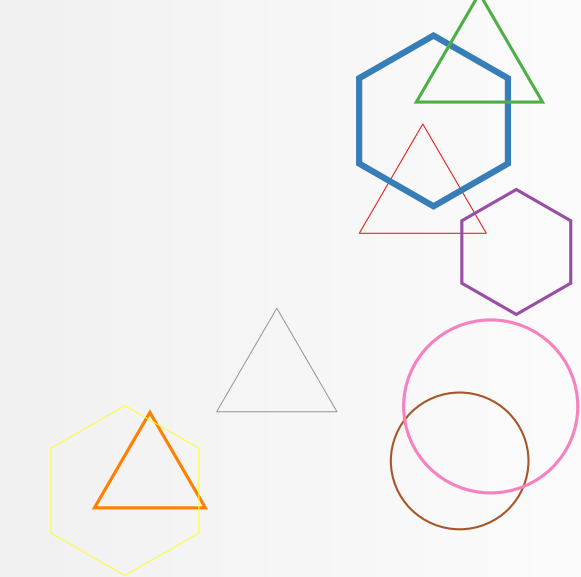[{"shape": "triangle", "thickness": 0.5, "radius": 0.63, "center": [0.727, 0.658]}, {"shape": "hexagon", "thickness": 3, "radius": 0.74, "center": [0.746, 0.79]}, {"shape": "triangle", "thickness": 1.5, "radius": 0.63, "center": [0.825, 0.885]}, {"shape": "hexagon", "thickness": 1.5, "radius": 0.54, "center": [0.888, 0.563]}, {"shape": "triangle", "thickness": 1.5, "radius": 0.55, "center": [0.258, 0.175]}, {"shape": "hexagon", "thickness": 0.5, "radius": 0.73, "center": [0.215, 0.15]}, {"shape": "circle", "thickness": 1, "radius": 0.59, "center": [0.791, 0.201]}, {"shape": "circle", "thickness": 1.5, "radius": 0.75, "center": [0.844, 0.295]}, {"shape": "triangle", "thickness": 0.5, "radius": 0.6, "center": [0.476, 0.346]}]